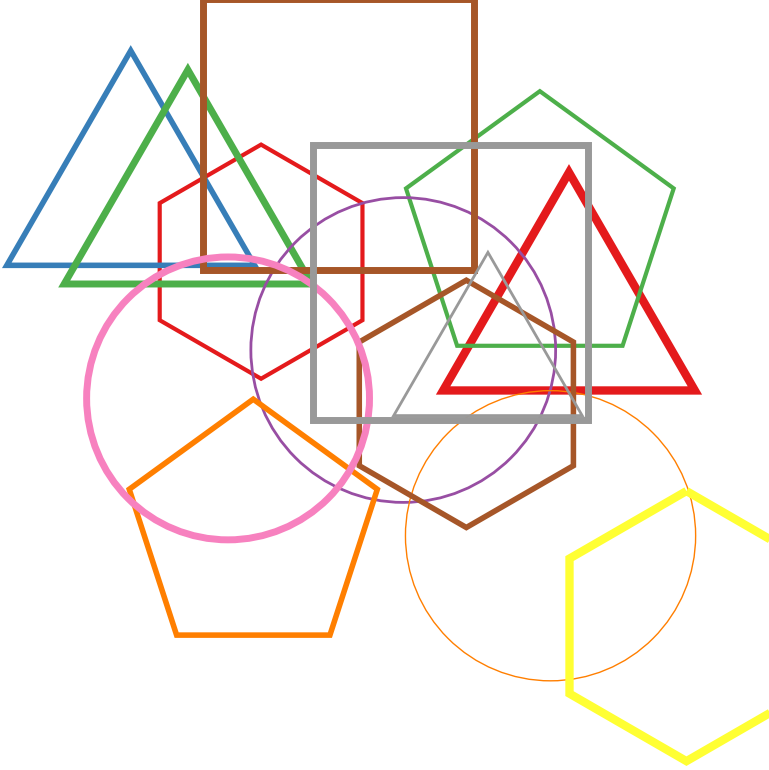[{"shape": "hexagon", "thickness": 1.5, "radius": 0.76, "center": [0.339, 0.66]}, {"shape": "triangle", "thickness": 3, "radius": 0.94, "center": [0.739, 0.587]}, {"shape": "triangle", "thickness": 2, "radius": 0.93, "center": [0.17, 0.748]}, {"shape": "triangle", "thickness": 2.5, "radius": 0.93, "center": [0.244, 0.724]}, {"shape": "pentagon", "thickness": 1.5, "radius": 0.91, "center": [0.701, 0.699]}, {"shape": "circle", "thickness": 1, "radius": 0.99, "center": [0.524, 0.545]}, {"shape": "circle", "thickness": 0.5, "radius": 0.94, "center": [0.715, 0.304]}, {"shape": "pentagon", "thickness": 2, "radius": 0.85, "center": [0.329, 0.312]}, {"shape": "hexagon", "thickness": 3, "radius": 0.88, "center": [0.891, 0.187]}, {"shape": "hexagon", "thickness": 2, "radius": 0.8, "center": [0.606, 0.475]}, {"shape": "square", "thickness": 2.5, "radius": 0.88, "center": [0.439, 0.825]}, {"shape": "circle", "thickness": 2.5, "radius": 0.92, "center": [0.296, 0.483]}, {"shape": "triangle", "thickness": 1, "radius": 0.71, "center": [0.634, 0.531]}, {"shape": "square", "thickness": 2.5, "radius": 0.89, "center": [0.585, 0.633]}]